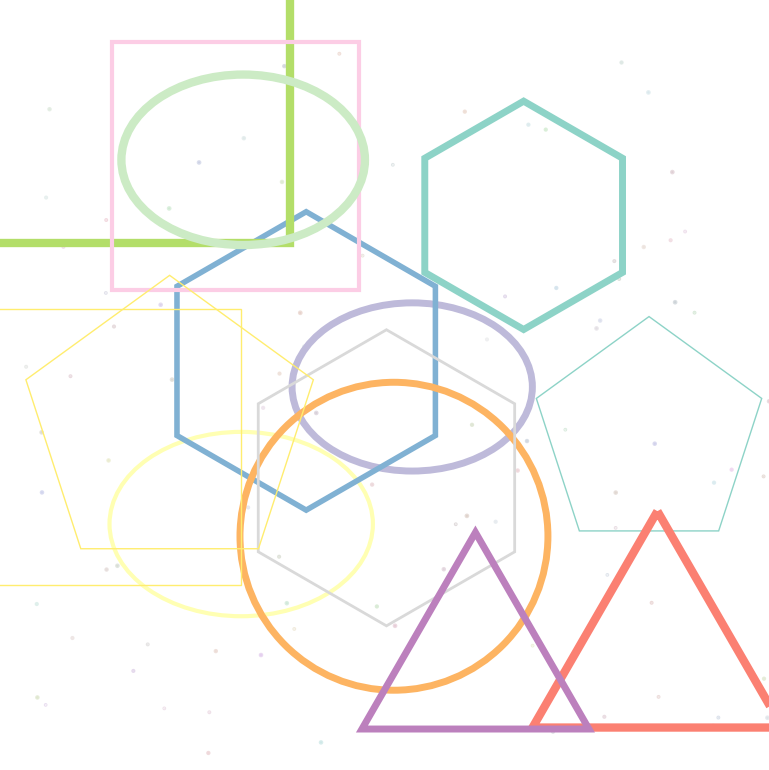[{"shape": "pentagon", "thickness": 0.5, "radius": 0.77, "center": [0.843, 0.435]}, {"shape": "hexagon", "thickness": 2.5, "radius": 0.74, "center": [0.68, 0.72]}, {"shape": "oval", "thickness": 1.5, "radius": 0.86, "center": [0.313, 0.319]}, {"shape": "oval", "thickness": 2.5, "radius": 0.78, "center": [0.535, 0.497]}, {"shape": "triangle", "thickness": 3, "radius": 0.94, "center": [0.854, 0.149]}, {"shape": "hexagon", "thickness": 2, "radius": 0.97, "center": [0.398, 0.531]}, {"shape": "circle", "thickness": 2.5, "radius": 1.0, "center": [0.512, 0.304]}, {"shape": "square", "thickness": 3, "radius": 0.97, "center": [0.183, 0.878]}, {"shape": "square", "thickness": 1.5, "radius": 0.8, "center": [0.306, 0.784]}, {"shape": "hexagon", "thickness": 1, "radius": 0.96, "center": [0.502, 0.379]}, {"shape": "triangle", "thickness": 2.5, "radius": 0.85, "center": [0.617, 0.138]}, {"shape": "oval", "thickness": 3, "radius": 0.79, "center": [0.316, 0.792]}, {"shape": "square", "thickness": 0.5, "radius": 0.9, "center": [0.133, 0.42]}, {"shape": "pentagon", "thickness": 0.5, "radius": 0.98, "center": [0.22, 0.446]}]